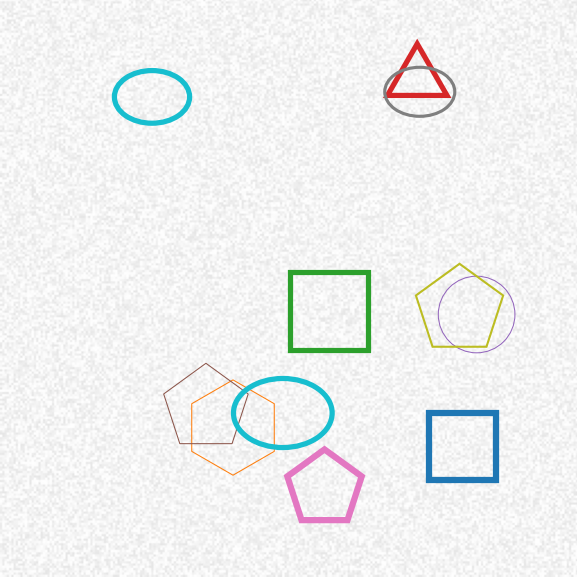[{"shape": "square", "thickness": 3, "radius": 0.29, "center": [0.801, 0.226]}, {"shape": "hexagon", "thickness": 0.5, "radius": 0.41, "center": [0.403, 0.259]}, {"shape": "square", "thickness": 2.5, "radius": 0.34, "center": [0.57, 0.46]}, {"shape": "triangle", "thickness": 2.5, "radius": 0.3, "center": [0.722, 0.864]}, {"shape": "circle", "thickness": 0.5, "radius": 0.33, "center": [0.825, 0.455]}, {"shape": "pentagon", "thickness": 0.5, "radius": 0.38, "center": [0.357, 0.293]}, {"shape": "pentagon", "thickness": 3, "radius": 0.34, "center": [0.562, 0.153]}, {"shape": "oval", "thickness": 1.5, "radius": 0.3, "center": [0.727, 0.84]}, {"shape": "pentagon", "thickness": 1, "radius": 0.4, "center": [0.796, 0.463]}, {"shape": "oval", "thickness": 2.5, "radius": 0.33, "center": [0.263, 0.831]}, {"shape": "oval", "thickness": 2.5, "radius": 0.43, "center": [0.49, 0.284]}]